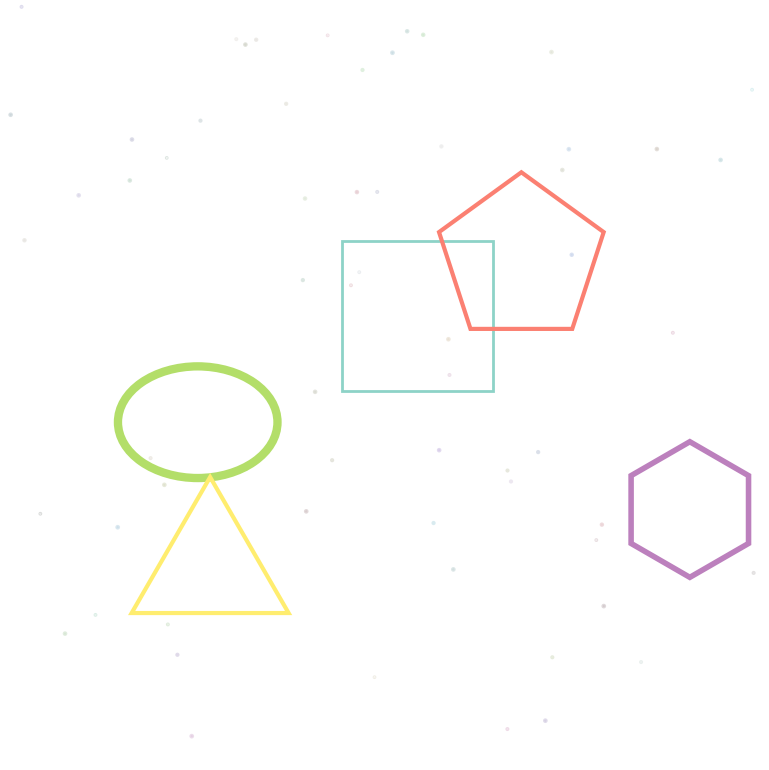[{"shape": "square", "thickness": 1, "radius": 0.49, "center": [0.543, 0.59]}, {"shape": "pentagon", "thickness": 1.5, "radius": 0.56, "center": [0.677, 0.664]}, {"shape": "oval", "thickness": 3, "radius": 0.52, "center": [0.257, 0.452]}, {"shape": "hexagon", "thickness": 2, "radius": 0.44, "center": [0.896, 0.338]}, {"shape": "triangle", "thickness": 1.5, "radius": 0.59, "center": [0.273, 0.263]}]